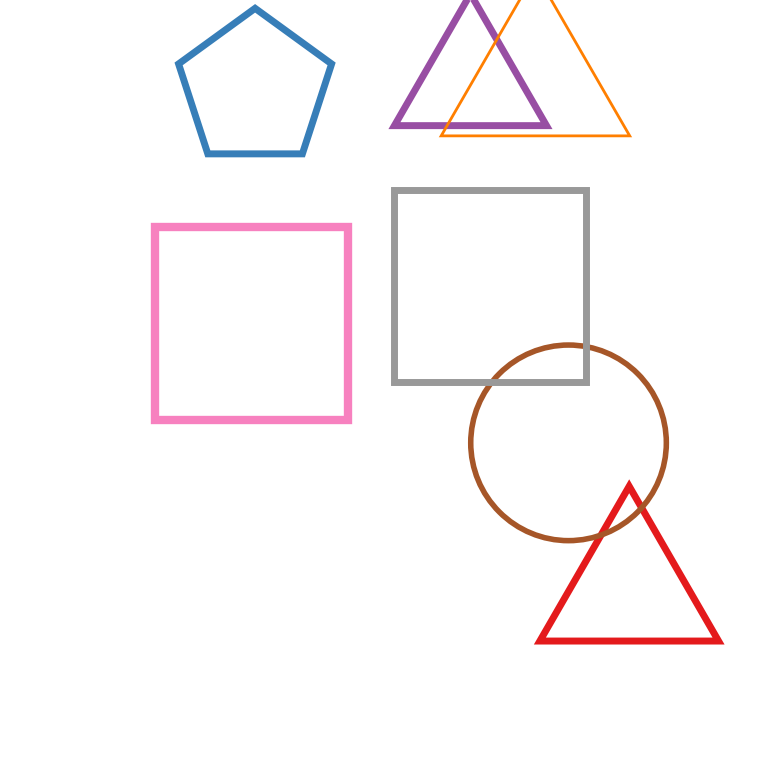[{"shape": "triangle", "thickness": 2.5, "radius": 0.67, "center": [0.817, 0.234]}, {"shape": "pentagon", "thickness": 2.5, "radius": 0.52, "center": [0.331, 0.885]}, {"shape": "triangle", "thickness": 2.5, "radius": 0.57, "center": [0.611, 0.894]}, {"shape": "triangle", "thickness": 1, "radius": 0.71, "center": [0.695, 0.894]}, {"shape": "circle", "thickness": 2, "radius": 0.64, "center": [0.738, 0.425]}, {"shape": "square", "thickness": 3, "radius": 0.63, "center": [0.326, 0.58]}, {"shape": "square", "thickness": 2.5, "radius": 0.62, "center": [0.636, 0.629]}]